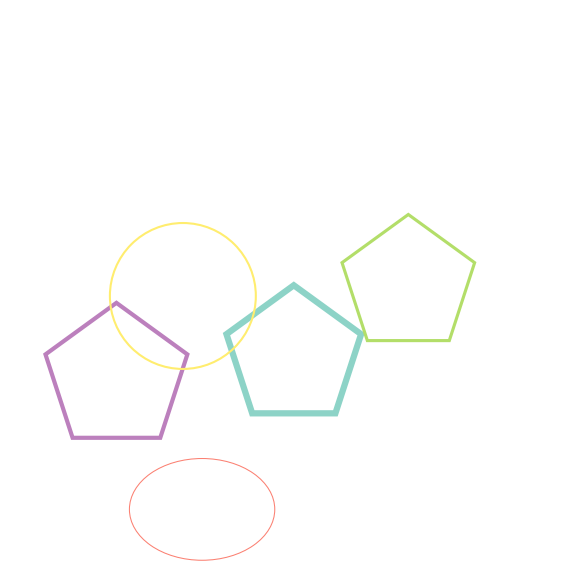[{"shape": "pentagon", "thickness": 3, "radius": 0.61, "center": [0.509, 0.383]}, {"shape": "oval", "thickness": 0.5, "radius": 0.63, "center": [0.35, 0.117]}, {"shape": "pentagon", "thickness": 1.5, "radius": 0.6, "center": [0.707, 0.507]}, {"shape": "pentagon", "thickness": 2, "radius": 0.65, "center": [0.202, 0.346]}, {"shape": "circle", "thickness": 1, "radius": 0.63, "center": [0.317, 0.487]}]